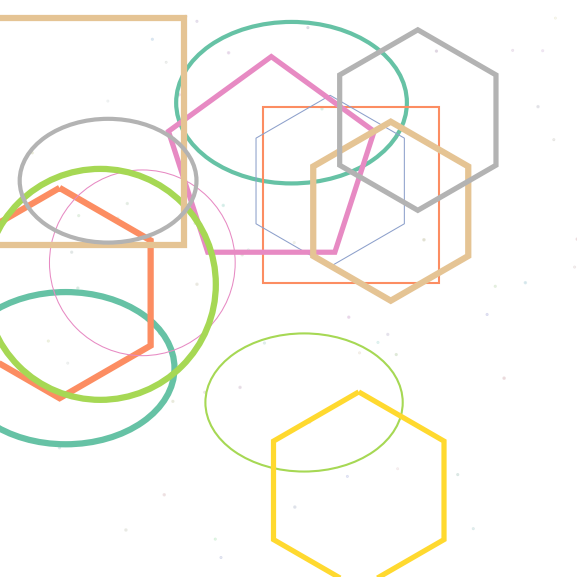[{"shape": "oval", "thickness": 3, "radius": 0.94, "center": [0.114, 0.362]}, {"shape": "oval", "thickness": 2, "radius": 1.0, "center": [0.505, 0.821]}, {"shape": "square", "thickness": 1, "radius": 0.76, "center": [0.608, 0.661]}, {"shape": "hexagon", "thickness": 3, "radius": 0.91, "center": [0.103, 0.492]}, {"shape": "hexagon", "thickness": 0.5, "radius": 0.74, "center": [0.572, 0.686]}, {"shape": "pentagon", "thickness": 2.5, "radius": 0.94, "center": [0.47, 0.714]}, {"shape": "circle", "thickness": 0.5, "radius": 0.8, "center": [0.246, 0.544]}, {"shape": "circle", "thickness": 3, "radius": 1.0, "center": [0.174, 0.507]}, {"shape": "oval", "thickness": 1, "radius": 0.85, "center": [0.527, 0.302]}, {"shape": "hexagon", "thickness": 2.5, "radius": 0.85, "center": [0.621, 0.15]}, {"shape": "hexagon", "thickness": 3, "radius": 0.77, "center": [0.677, 0.633]}, {"shape": "square", "thickness": 3, "radius": 0.98, "center": [0.123, 0.771]}, {"shape": "oval", "thickness": 2, "radius": 0.77, "center": [0.187, 0.686]}, {"shape": "hexagon", "thickness": 2.5, "radius": 0.78, "center": [0.724, 0.791]}]